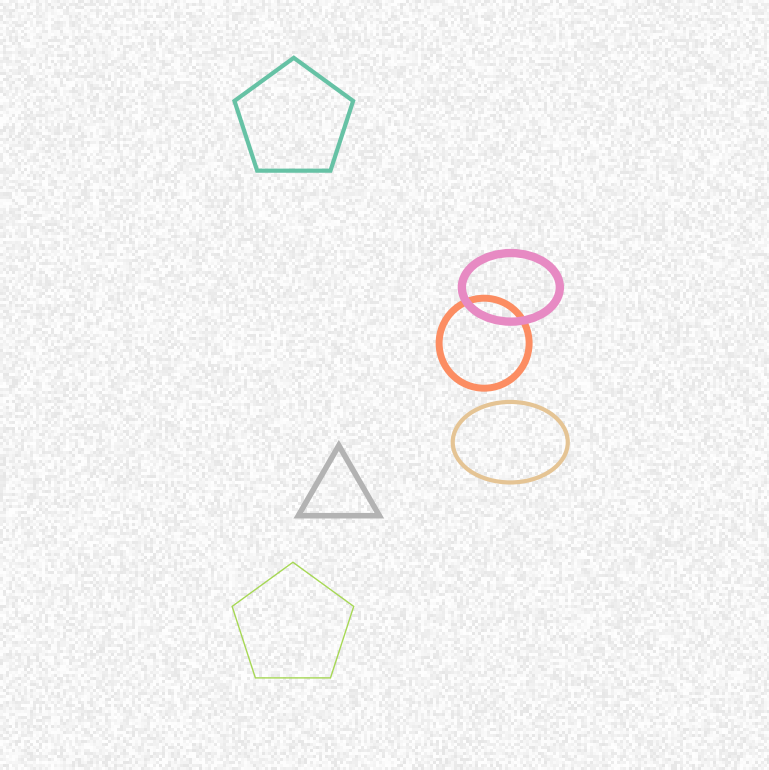[{"shape": "pentagon", "thickness": 1.5, "radius": 0.41, "center": [0.382, 0.844]}, {"shape": "circle", "thickness": 2.5, "radius": 0.29, "center": [0.629, 0.554]}, {"shape": "oval", "thickness": 3, "radius": 0.32, "center": [0.663, 0.627]}, {"shape": "pentagon", "thickness": 0.5, "radius": 0.42, "center": [0.38, 0.187]}, {"shape": "oval", "thickness": 1.5, "radius": 0.37, "center": [0.663, 0.426]}, {"shape": "triangle", "thickness": 2, "radius": 0.3, "center": [0.44, 0.361]}]